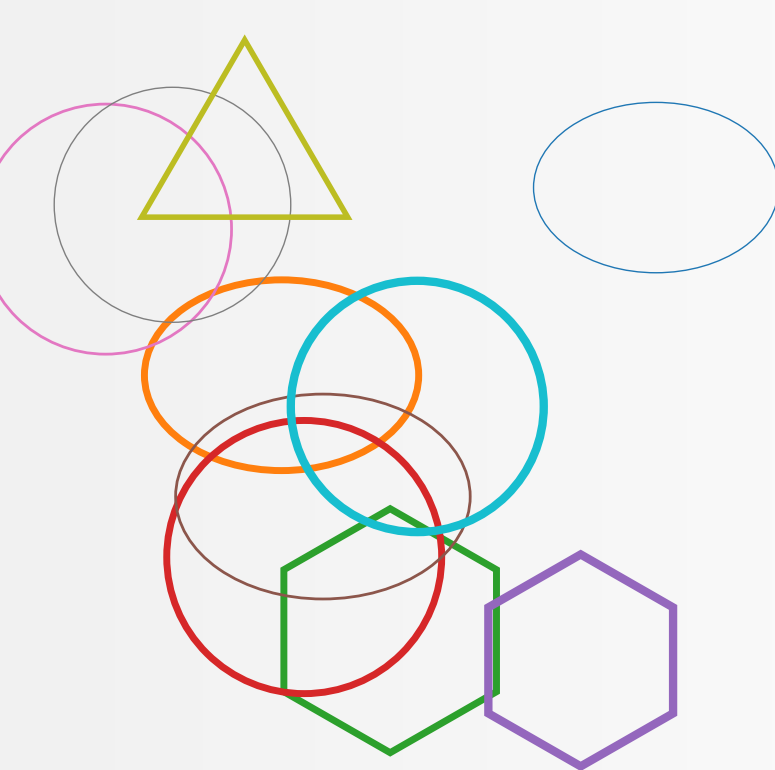[{"shape": "oval", "thickness": 0.5, "radius": 0.79, "center": [0.846, 0.756]}, {"shape": "oval", "thickness": 2.5, "radius": 0.88, "center": [0.363, 0.513]}, {"shape": "hexagon", "thickness": 2.5, "radius": 0.79, "center": [0.503, 0.181]}, {"shape": "circle", "thickness": 2.5, "radius": 0.89, "center": [0.393, 0.277]}, {"shape": "hexagon", "thickness": 3, "radius": 0.69, "center": [0.749, 0.142]}, {"shape": "oval", "thickness": 1, "radius": 0.95, "center": [0.417, 0.355]}, {"shape": "circle", "thickness": 1, "radius": 0.81, "center": [0.136, 0.702]}, {"shape": "circle", "thickness": 0.5, "radius": 0.76, "center": [0.223, 0.734]}, {"shape": "triangle", "thickness": 2, "radius": 0.77, "center": [0.316, 0.795]}, {"shape": "circle", "thickness": 3, "radius": 0.82, "center": [0.538, 0.472]}]